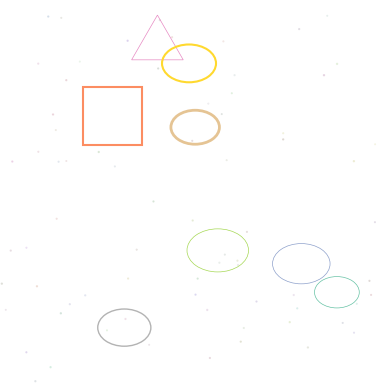[{"shape": "oval", "thickness": 0.5, "radius": 0.29, "center": [0.875, 0.241]}, {"shape": "square", "thickness": 1.5, "radius": 0.38, "center": [0.293, 0.698]}, {"shape": "oval", "thickness": 0.5, "radius": 0.37, "center": [0.783, 0.315]}, {"shape": "triangle", "thickness": 0.5, "radius": 0.39, "center": [0.409, 0.883]}, {"shape": "oval", "thickness": 0.5, "radius": 0.4, "center": [0.566, 0.35]}, {"shape": "oval", "thickness": 1.5, "radius": 0.35, "center": [0.491, 0.835]}, {"shape": "oval", "thickness": 2, "radius": 0.32, "center": [0.507, 0.669]}, {"shape": "oval", "thickness": 1, "radius": 0.34, "center": [0.323, 0.149]}]